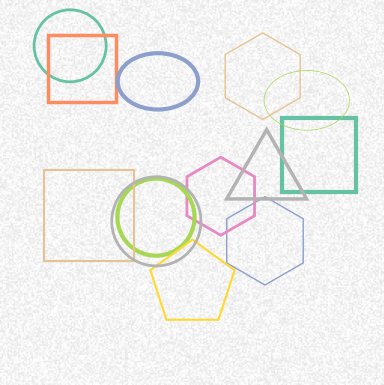[{"shape": "square", "thickness": 3, "radius": 0.48, "center": [0.828, 0.597]}, {"shape": "circle", "thickness": 2, "radius": 0.47, "center": [0.182, 0.881]}, {"shape": "square", "thickness": 2.5, "radius": 0.44, "center": [0.213, 0.821]}, {"shape": "hexagon", "thickness": 1, "radius": 0.57, "center": [0.688, 0.374]}, {"shape": "oval", "thickness": 3, "radius": 0.52, "center": [0.41, 0.789]}, {"shape": "hexagon", "thickness": 2, "radius": 0.51, "center": [0.573, 0.49]}, {"shape": "oval", "thickness": 0.5, "radius": 0.55, "center": [0.797, 0.739]}, {"shape": "circle", "thickness": 3, "radius": 0.5, "center": [0.405, 0.436]}, {"shape": "pentagon", "thickness": 1.5, "radius": 0.58, "center": [0.5, 0.263]}, {"shape": "hexagon", "thickness": 1, "radius": 0.56, "center": [0.682, 0.802]}, {"shape": "square", "thickness": 1.5, "radius": 0.59, "center": [0.232, 0.44]}, {"shape": "triangle", "thickness": 2.5, "radius": 0.6, "center": [0.693, 0.543]}, {"shape": "circle", "thickness": 2, "radius": 0.58, "center": [0.406, 0.425]}]